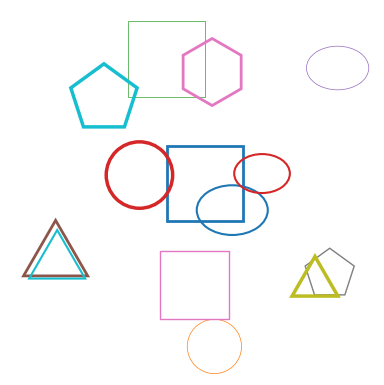[{"shape": "square", "thickness": 2, "radius": 0.49, "center": [0.532, 0.523]}, {"shape": "oval", "thickness": 1.5, "radius": 0.46, "center": [0.603, 0.454]}, {"shape": "circle", "thickness": 0.5, "radius": 0.35, "center": [0.557, 0.1]}, {"shape": "square", "thickness": 0.5, "radius": 0.5, "center": [0.432, 0.847]}, {"shape": "circle", "thickness": 2.5, "radius": 0.43, "center": [0.362, 0.545]}, {"shape": "oval", "thickness": 1.5, "radius": 0.36, "center": [0.681, 0.549]}, {"shape": "oval", "thickness": 0.5, "radius": 0.4, "center": [0.877, 0.823]}, {"shape": "triangle", "thickness": 2, "radius": 0.48, "center": [0.144, 0.331]}, {"shape": "hexagon", "thickness": 2, "radius": 0.44, "center": [0.551, 0.813]}, {"shape": "square", "thickness": 1, "radius": 0.44, "center": [0.506, 0.26]}, {"shape": "pentagon", "thickness": 1, "radius": 0.33, "center": [0.856, 0.288]}, {"shape": "triangle", "thickness": 2.5, "radius": 0.34, "center": [0.818, 0.265]}, {"shape": "pentagon", "thickness": 2.5, "radius": 0.45, "center": [0.27, 0.744]}, {"shape": "triangle", "thickness": 1.5, "radius": 0.42, "center": [0.148, 0.318]}]